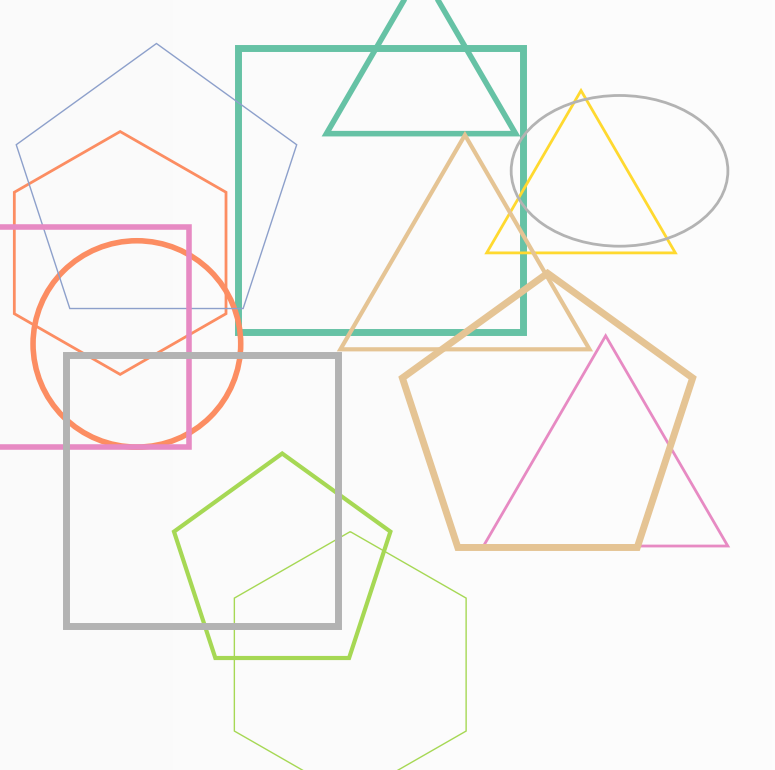[{"shape": "triangle", "thickness": 2, "radius": 0.7, "center": [0.543, 0.897]}, {"shape": "square", "thickness": 2.5, "radius": 0.92, "center": [0.491, 0.753]}, {"shape": "circle", "thickness": 2, "radius": 0.67, "center": [0.177, 0.553]}, {"shape": "hexagon", "thickness": 1, "radius": 0.79, "center": [0.155, 0.671]}, {"shape": "pentagon", "thickness": 0.5, "radius": 0.95, "center": [0.202, 0.753]}, {"shape": "square", "thickness": 2, "radius": 0.71, "center": [0.101, 0.563]}, {"shape": "triangle", "thickness": 1, "radius": 0.91, "center": [0.781, 0.382]}, {"shape": "hexagon", "thickness": 0.5, "radius": 0.86, "center": [0.452, 0.137]}, {"shape": "pentagon", "thickness": 1.5, "radius": 0.73, "center": [0.364, 0.264]}, {"shape": "triangle", "thickness": 1, "radius": 0.7, "center": [0.75, 0.742]}, {"shape": "triangle", "thickness": 1.5, "radius": 0.93, "center": [0.6, 0.639]}, {"shape": "pentagon", "thickness": 2.5, "radius": 0.98, "center": [0.706, 0.448]}, {"shape": "square", "thickness": 2.5, "radius": 0.88, "center": [0.26, 0.363]}, {"shape": "oval", "thickness": 1, "radius": 0.7, "center": [0.799, 0.778]}]